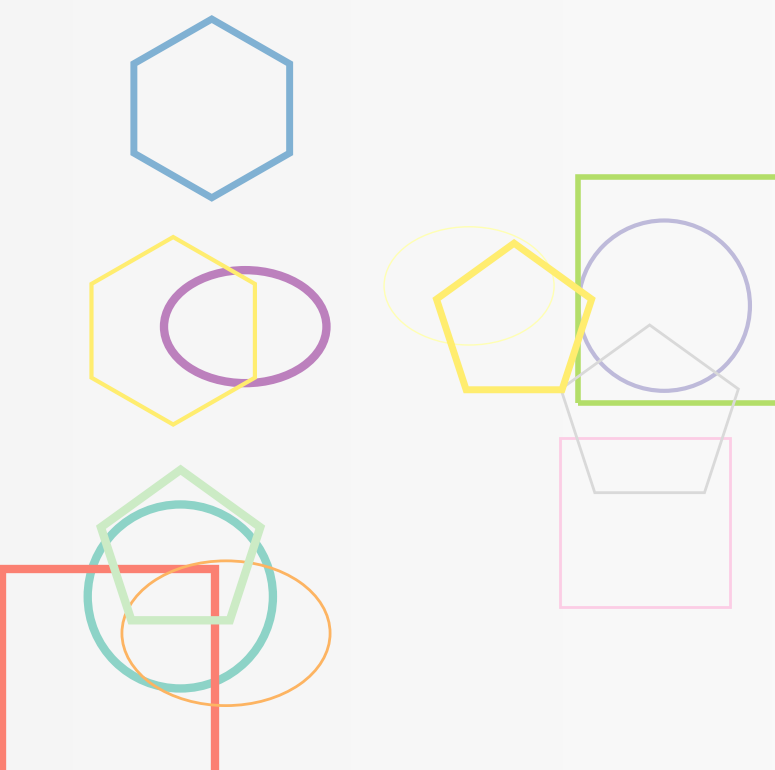[{"shape": "circle", "thickness": 3, "radius": 0.6, "center": [0.233, 0.225]}, {"shape": "oval", "thickness": 0.5, "radius": 0.55, "center": [0.605, 0.629]}, {"shape": "circle", "thickness": 1.5, "radius": 0.55, "center": [0.857, 0.603]}, {"shape": "square", "thickness": 3, "radius": 0.69, "center": [0.14, 0.124]}, {"shape": "hexagon", "thickness": 2.5, "radius": 0.58, "center": [0.273, 0.859]}, {"shape": "oval", "thickness": 1, "radius": 0.67, "center": [0.292, 0.178]}, {"shape": "square", "thickness": 2, "radius": 0.74, "center": [0.893, 0.624]}, {"shape": "square", "thickness": 1, "radius": 0.55, "center": [0.832, 0.321]}, {"shape": "pentagon", "thickness": 1, "radius": 0.6, "center": [0.838, 0.458]}, {"shape": "oval", "thickness": 3, "radius": 0.52, "center": [0.316, 0.576]}, {"shape": "pentagon", "thickness": 3, "radius": 0.54, "center": [0.233, 0.282]}, {"shape": "hexagon", "thickness": 1.5, "radius": 0.61, "center": [0.223, 0.57]}, {"shape": "pentagon", "thickness": 2.5, "radius": 0.53, "center": [0.663, 0.579]}]